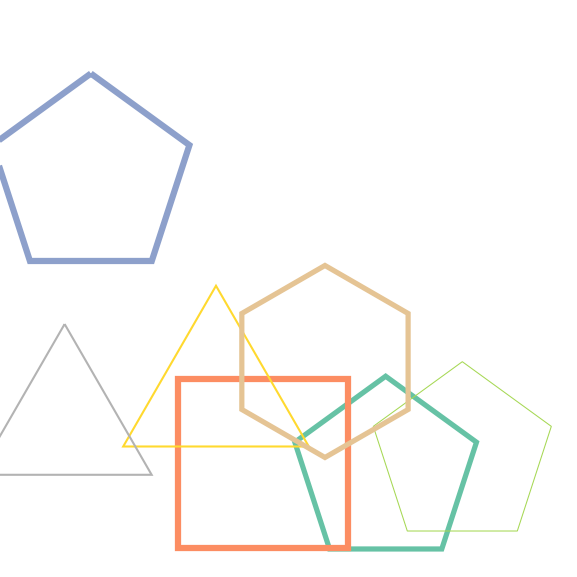[{"shape": "pentagon", "thickness": 2.5, "radius": 0.83, "center": [0.668, 0.182]}, {"shape": "square", "thickness": 3, "radius": 0.73, "center": [0.456, 0.196]}, {"shape": "pentagon", "thickness": 3, "radius": 0.9, "center": [0.157, 0.692]}, {"shape": "pentagon", "thickness": 0.5, "radius": 0.81, "center": [0.801, 0.211]}, {"shape": "triangle", "thickness": 1, "radius": 0.93, "center": [0.374, 0.319]}, {"shape": "hexagon", "thickness": 2.5, "radius": 0.83, "center": [0.563, 0.373]}, {"shape": "triangle", "thickness": 1, "radius": 0.87, "center": [0.112, 0.264]}]